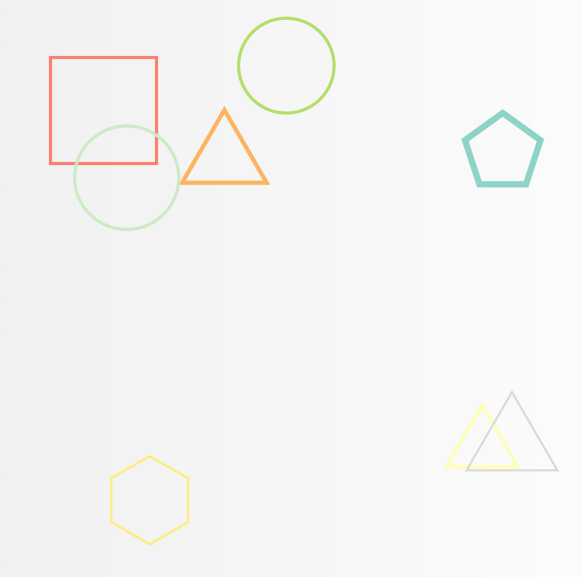[{"shape": "pentagon", "thickness": 3, "radius": 0.34, "center": [0.865, 0.735]}, {"shape": "triangle", "thickness": 1.5, "radius": 0.36, "center": [0.829, 0.226]}, {"shape": "square", "thickness": 1.5, "radius": 0.46, "center": [0.178, 0.809]}, {"shape": "triangle", "thickness": 2, "radius": 0.42, "center": [0.386, 0.725]}, {"shape": "circle", "thickness": 1.5, "radius": 0.41, "center": [0.493, 0.885]}, {"shape": "triangle", "thickness": 1, "radius": 0.45, "center": [0.881, 0.23]}, {"shape": "circle", "thickness": 1.5, "radius": 0.45, "center": [0.218, 0.691]}, {"shape": "hexagon", "thickness": 1, "radius": 0.38, "center": [0.258, 0.133]}]